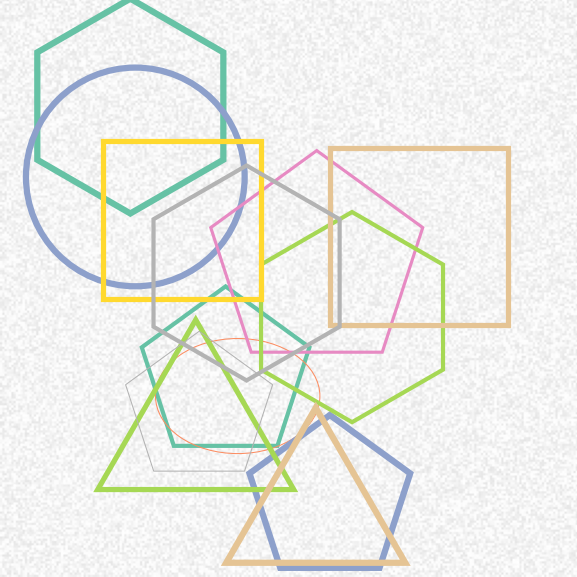[{"shape": "pentagon", "thickness": 2, "radius": 0.76, "center": [0.391, 0.351]}, {"shape": "hexagon", "thickness": 3, "radius": 0.93, "center": [0.226, 0.815]}, {"shape": "oval", "thickness": 0.5, "radius": 0.71, "center": [0.412, 0.313]}, {"shape": "circle", "thickness": 3, "radius": 0.95, "center": [0.234, 0.693]}, {"shape": "pentagon", "thickness": 3, "radius": 0.73, "center": [0.571, 0.134]}, {"shape": "pentagon", "thickness": 1.5, "radius": 0.96, "center": [0.548, 0.545]}, {"shape": "hexagon", "thickness": 2, "radius": 0.91, "center": [0.61, 0.45]}, {"shape": "triangle", "thickness": 2.5, "radius": 0.98, "center": [0.339, 0.249]}, {"shape": "square", "thickness": 2.5, "radius": 0.68, "center": [0.315, 0.618]}, {"shape": "square", "thickness": 2.5, "radius": 0.77, "center": [0.726, 0.59]}, {"shape": "triangle", "thickness": 3, "radius": 0.89, "center": [0.547, 0.114]}, {"shape": "pentagon", "thickness": 0.5, "radius": 0.67, "center": [0.345, 0.292]}, {"shape": "hexagon", "thickness": 2, "radius": 0.93, "center": [0.427, 0.526]}]